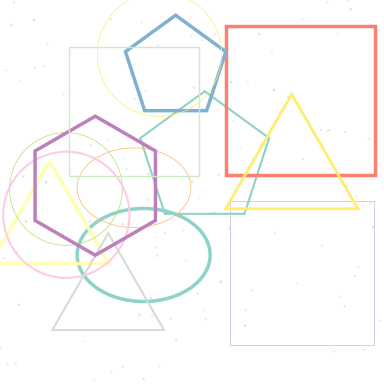[{"shape": "pentagon", "thickness": 1.5, "radius": 0.88, "center": [0.532, 0.587]}, {"shape": "oval", "thickness": 2.5, "radius": 0.86, "center": [0.373, 0.338]}, {"shape": "triangle", "thickness": 2.5, "radius": 0.89, "center": [0.129, 0.404]}, {"shape": "square", "thickness": 0.5, "radius": 0.94, "center": [0.783, 0.291]}, {"shape": "square", "thickness": 2.5, "radius": 0.96, "center": [0.78, 0.739]}, {"shape": "pentagon", "thickness": 2.5, "radius": 0.69, "center": [0.456, 0.823]}, {"shape": "oval", "thickness": 0.5, "radius": 0.74, "center": [0.348, 0.512]}, {"shape": "circle", "thickness": 0.5, "radius": 0.73, "center": [0.171, 0.509]}, {"shape": "circle", "thickness": 1.5, "radius": 0.82, "center": [0.172, 0.442]}, {"shape": "triangle", "thickness": 1.5, "radius": 0.84, "center": [0.281, 0.227]}, {"shape": "hexagon", "thickness": 2.5, "radius": 0.9, "center": [0.247, 0.518]}, {"shape": "square", "thickness": 1, "radius": 0.84, "center": [0.348, 0.711]}, {"shape": "triangle", "thickness": 2, "radius": 0.99, "center": [0.758, 0.557]}, {"shape": "circle", "thickness": 0.5, "radius": 0.81, "center": [0.414, 0.859]}]